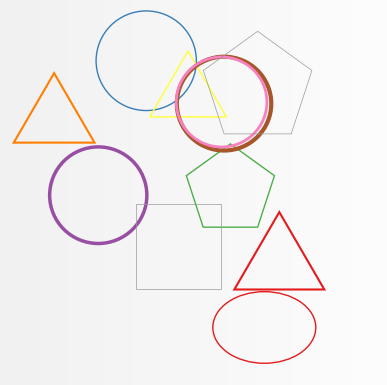[{"shape": "triangle", "thickness": 1.5, "radius": 0.67, "center": [0.721, 0.315]}, {"shape": "oval", "thickness": 1, "radius": 0.66, "center": [0.682, 0.149]}, {"shape": "circle", "thickness": 1, "radius": 0.65, "center": [0.377, 0.842]}, {"shape": "pentagon", "thickness": 1, "radius": 0.6, "center": [0.595, 0.507]}, {"shape": "circle", "thickness": 2.5, "radius": 0.63, "center": [0.254, 0.493]}, {"shape": "triangle", "thickness": 1.5, "radius": 0.6, "center": [0.14, 0.69]}, {"shape": "triangle", "thickness": 1, "radius": 0.57, "center": [0.485, 0.753]}, {"shape": "circle", "thickness": 3, "radius": 0.61, "center": [0.578, 0.731]}, {"shape": "circle", "thickness": 2, "radius": 0.58, "center": [0.572, 0.735]}, {"shape": "pentagon", "thickness": 0.5, "radius": 0.74, "center": [0.665, 0.771]}, {"shape": "square", "thickness": 0.5, "radius": 0.55, "center": [0.46, 0.36]}]